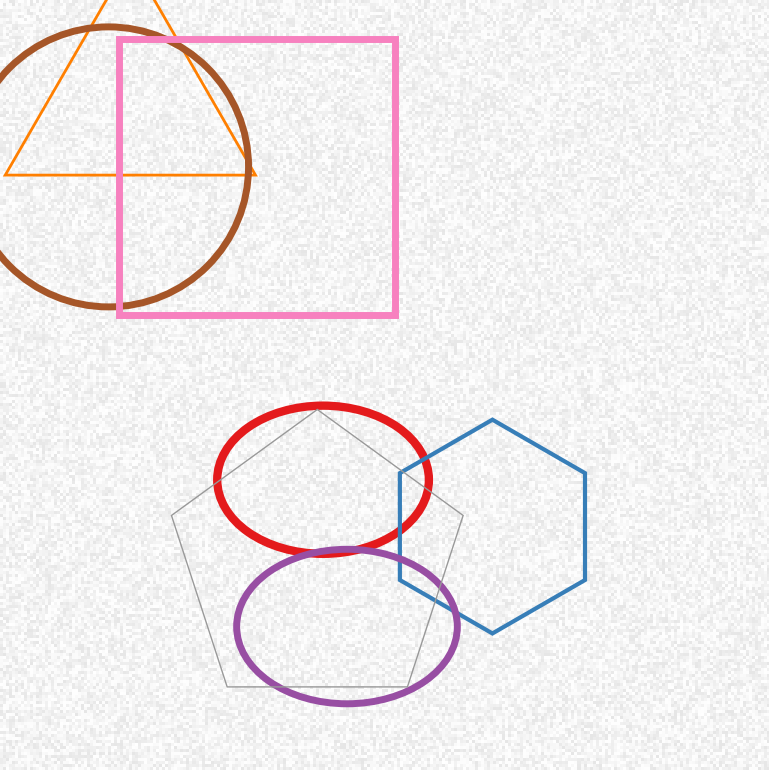[{"shape": "oval", "thickness": 3, "radius": 0.69, "center": [0.42, 0.377]}, {"shape": "hexagon", "thickness": 1.5, "radius": 0.69, "center": [0.64, 0.316]}, {"shape": "oval", "thickness": 2.5, "radius": 0.72, "center": [0.451, 0.186]}, {"shape": "triangle", "thickness": 1, "radius": 0.94, "center": [0.169, 0.866]}, {"shape": "circle", "thickness": 2.5, "radius": 0.91, "center": [0.141, 0.783]}, {"shape": "square", "thickness": 2.5, "radius": 0.9, "center": [0.334, 0.77]}, {"shape": "pentagon", "thickness": 0.5, "radius": 1.0, "center": [0.412, 0.269]}]